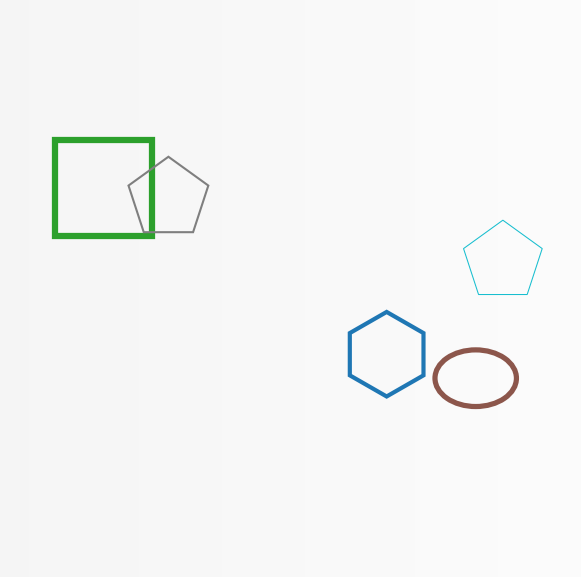[{"shape": "hexagon", "thickness": 2, "radius": 0.37, "center": [0.665, 0.386]}, {"shape": "square", "thickness": 3, "radius": 0.42, "center": [0.178, 0.674]}, {"shape": "oval", "thickness": 2.5, "radius": 0.35, "center": [0.818, 0.344]}, {"shape": "pentagon", "thickness": 1, "radius": 0.36, "center": [0.29, 0.655]}, {"shape": "pentagon", "thickness": 0.5, "radius": 0.36, "center": [0.865, 0.547]}]